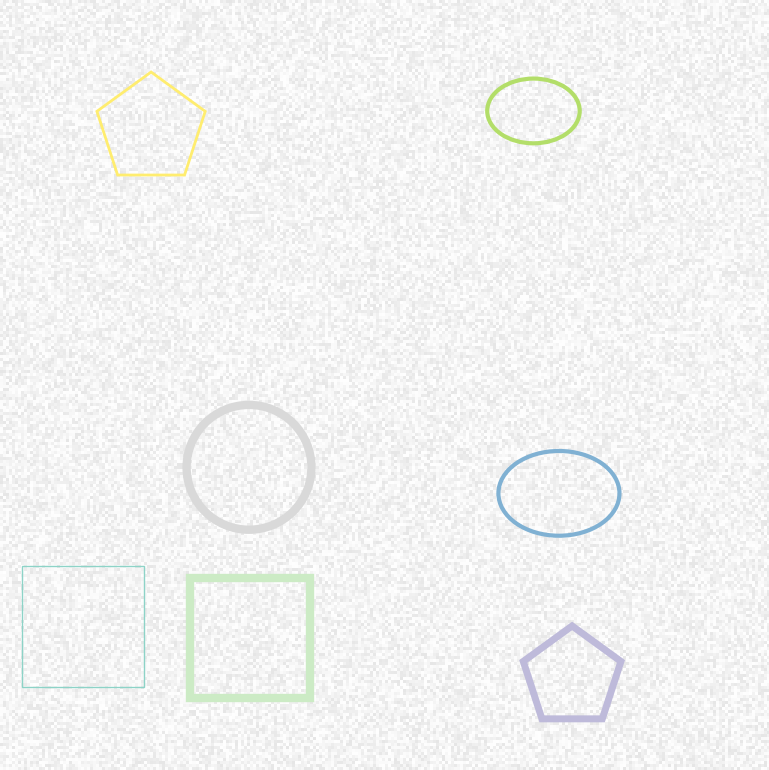[{"shape": "square", "thickness": 0.5, "radius": 0.39, "center": [0.108, 0.187]}, {"shape": "pentagon", "thickness": 2.5, "radius": 0.33, "center": [0.743, 0.12]}, {"shape": "oval", "thickness": 1.5, "radius": 0.39, "center": [0.726, 0.359]}, {"shape": "oval", "thickness": 1.5, "radius": 0.3, "center": [0.693, 0.856]}, {"shape": "circle", "thickness": 3, "radius": 0.41, "center": [0.323, 0.393]}, {"shape": "square", "thickness": 3, "radius": 0.39, "center": [0.325, 0.171]}, {"shape": "pentagon", "thickness": 1, "radius": 0.37, "center": [0.196, 0.833]}]